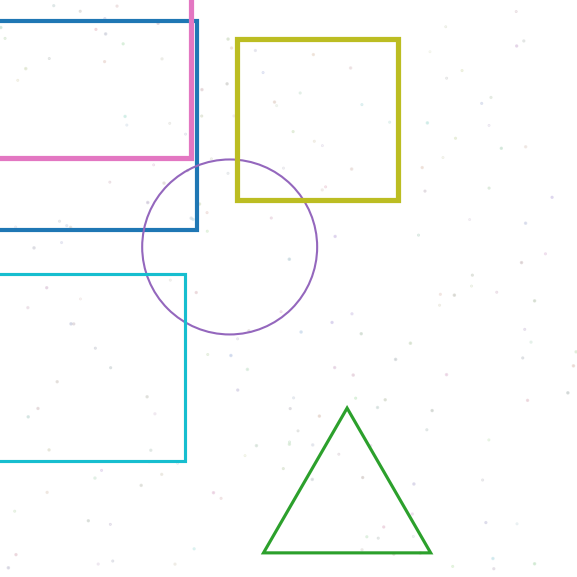[{"shape": "square", "thickness": 2, "radius": 0.9, "center": [0.161, 0.782]}, {"shape": "triangle", "thickness": 1.5, "radius": 0.84, "center": [0.601, 0.125]}, {"shape": "circle", "thickness": 1, "radius": 0.76, "center": [0.398, 0.571]}, {"shape": "square", "thickness": 2.5, "radius": 0.88, "center": [0.155, 0.9]}, {"shape": "square", "thickness": 2.5, "radius": 0.7, "center": [0.551, 0.792]}, {"shape": "square", "thickness": 1.5, "radius": 0.81, "center": [0.158, 0.363]}]